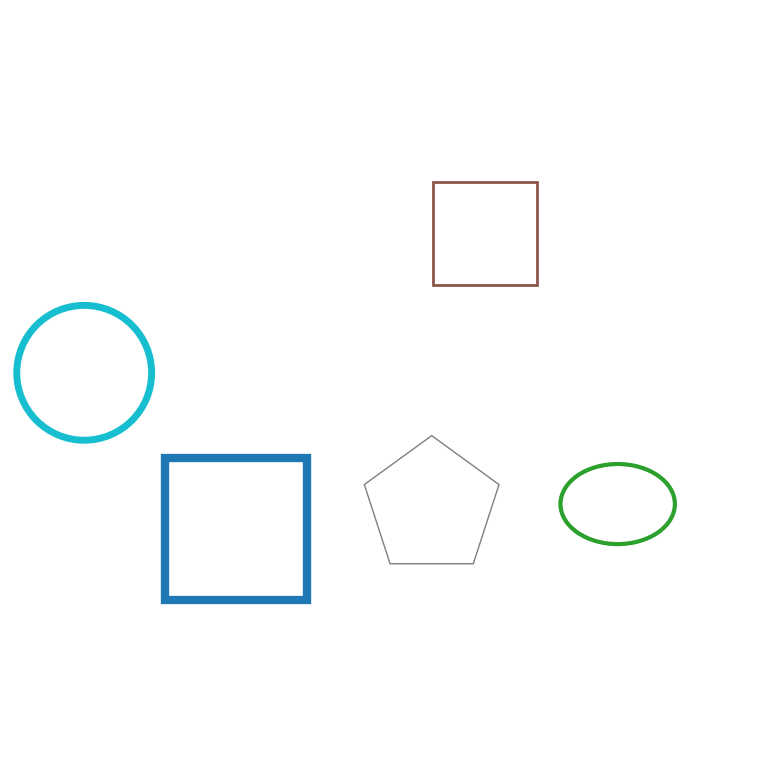[{"shape": "square", "thickness": 3, "radius": 0.46, "center": [0.307, 0.313]}, {"shape": "oval", "thickness": 1.5, "radius": 0.37, "center": [0.802, 0.345]}, {"shape": "square", "thickness": 1, "radius": 0.34, "center": [0.629, 0.697]}, {"shape": "pentagon", "thickness": 0.5, "radius": 0.46, "center": [0.561, 0.342]}, {"shape": "circle", "thickness": 2.5, "radius": 0.44, "center": [0.109, 0.516]}]